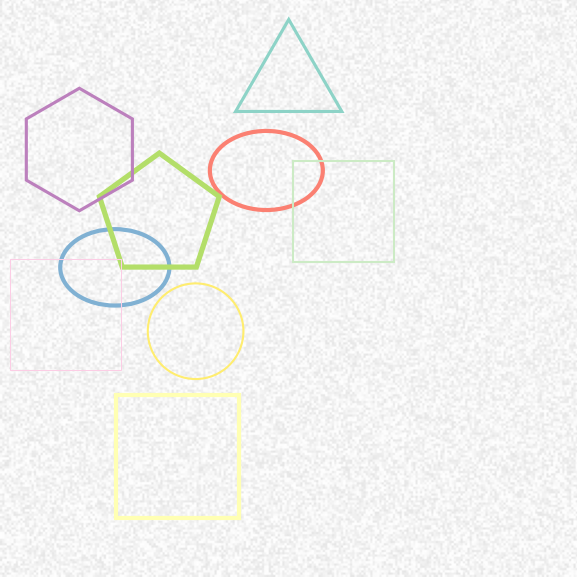[{"shape": "triangle", "thickness": 1.5, "radius": 0.53, "center": [0.5, 0.859]}, {"shape": "square", "thickness": 2, "radius": 0.53, "center": [0.308, 0.209]}, {"shape": "oval", "thickness": 2, "radius": 0.49, "center": [0.461, 0.704]}, {"shape": "oval", "thickness": 2, "radius": 0.47, "center": [0.199, 0.536]}, {"shape": "pentagon", "thickness": 2.5, "radius": 0.55, "center": [0.276, 0.625]}, {"shape": "square", "thickness": 0.5, "radius": 0.48, "center": [0.113, 0.455]}, {"shape": "hexagon", "thickness": 1.5, "radius": 0.53, "center": [0.137, 0.74]}, {"shape": "square", "thickness": 1, "radius": 0.44, "center": [0.595, 0.632]}, {"shape": "circle", "thickness": 1, "radius": 0.41, "center": [0.339, 0.426]}]